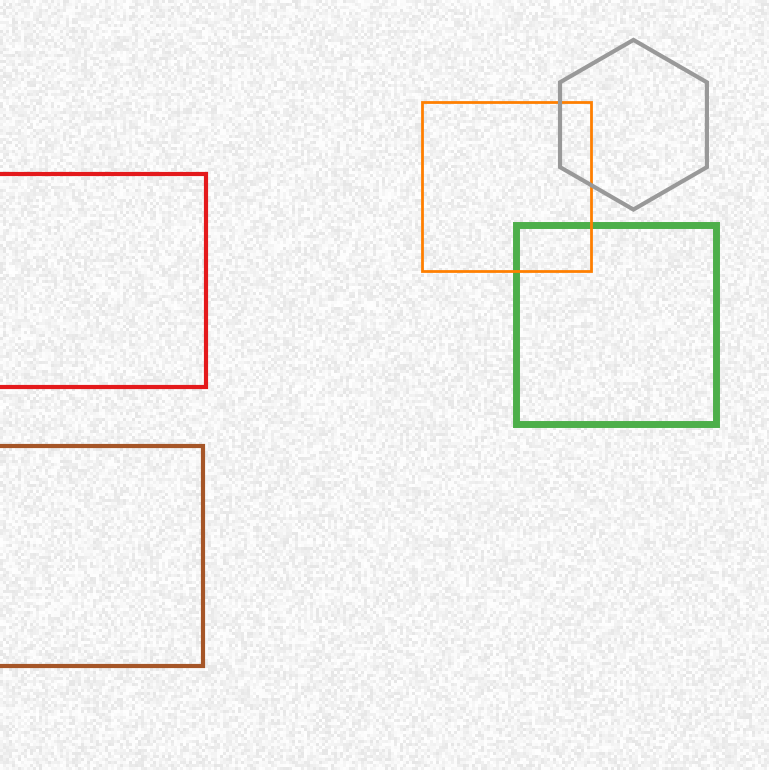[{"shape": "square", "thickness": 1.5, "radius": 0.69, "center": [0.129, 0.636]}, {"shape": "square", "thickness": 2.5, "radius": 0.65, "center": [0.8, 0.579]}, {"shape": "square", "thickness": 1, "radius": 0.55, "center": [0.658, 0.758]}, {"shape": "square", "thickness": 1.5, "radius": 0.71, "center": [0.121, 0.278]}, {"shape": "hexagon", "thickness": 1.5, "radius": 0.55, "center": [0.823, 0.838]}]